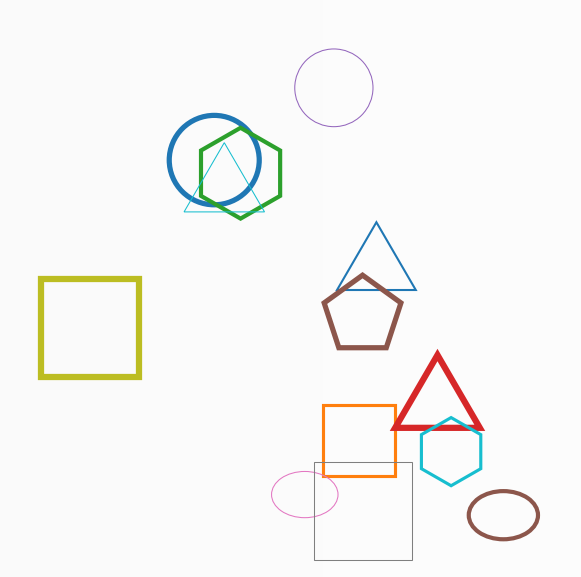[{"shape": "triangle", "thickness": 1, "radius": 0.39, "center": [0.648, 0.536]}, {"shape": "circle", "thickness": 2.5, "radius": 0.39, "center": [0.369, 0.722]}, {"shape": "square", "thickness": 1.5, "radius": 0.31, "center": [0.618, 0.236]}, {"shape": "hexagon", "thickness": 2, "radius": 0.39, "center": [0.414, 0.699]}, {"shape": "triangle", "thickness": 3, "radius": 0.42, "center": [0.753, 0.3]}, {"shape": "circle", "thickness": 0.5, "radius": 0.34, "center": [0.574, 0.847]}, {"shape": "pentagon", "thickness": 2.5, "radius": 0.35, "center": [0.624, 0.453]}, {"shape": "oval", "thickness": 2, "radius": 0.3, "center": [0.866, 0.107]}, {"shape": "oval", "thickness": 0.5, "radius": 0.29, "center": [0.524, 0.143]}, {"shape": "square", "thickness": 0.5, "radius": 0.42, "center": [0.625, 0.114]}, {"shape": "square", "thickness": 3, "radius": 0.42, "center": [0.155, 0.431]}, {"shape": "hexagon", "thickness": 1.5, "radius": 0.29, "center": [0.776, 0.217]}, {"shape": "triangle", "thickness": 0.5, "radius": 0.4, "center": [0.386, 0.672]}]